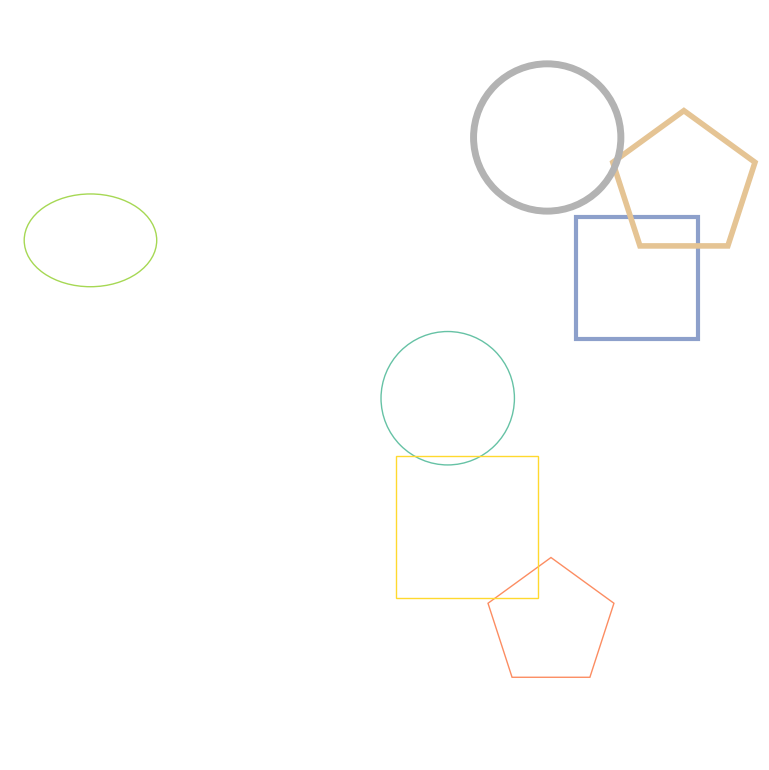[{"shape": "circle", "thickness": 0.5, "radius": 0.43, "center": [0.581, 0.483]}, {"shape": "pentagon", "thickness": 0.5, "radius": 0.43, "center": [0.716, 0.19]}, {"shape": "square", "thickness": 1.5, "radius": 0.4, "center": [0.827, 0.639]}, {"shape": "oval", "thickness": 0.5, "radius": 0.43, "center": [0.117, 0.688]}, {"shape": "square", "thickness": 0.5, "radius": 0.46, "center": [0.606, 0.316]}, {"shape": "pentagon", "thickness": 2, "radius": 0.49, "center": [0.888, 0.759]}, {"shape": "circle", "thickness": 2.5, "radius": 0.48, "center": [0.711, 0.821]}]